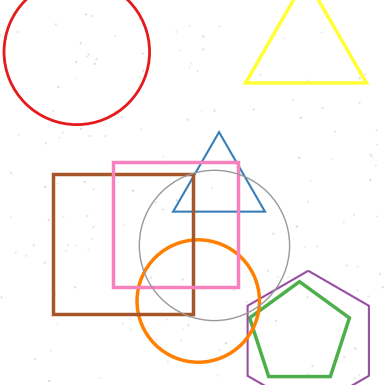[{"shape": "circle", "thickness": 2, "radius": 0.94, "center": [0.199, 0.865]}, {"shape": "triangle", "thickness": 1.5, "radius": 0.69, "center": [0.569, 0.519]}, {"shape": "pentagon", "thickness": 2.5, "radius": 0.68, "center": [0.778, 0.132]}, {"shape": "hexagon", "thickness": 1.5, "radius": 0.91, "center": [0.801, 0.115]}, {"shape": "circle", "thickness": 2.5, "radius": 0.8, "center": [0.515, 0.218]}, {"shape": "triangle", "thickness": 2.5, "radius": 0.91, "center": [0.795, 0.875]}, {"shape": "square", "thickness": 2.5, "radius": 0.91, "center": [0.32, 0.367]}, {"shape": "square", "thickness": 2.5, "radius": 0.81, "center": [0.455, 0.417]}, {"shape": "circle", "thickness": 1, "radius": 0.98, "center": [0.557, 0.362]}]